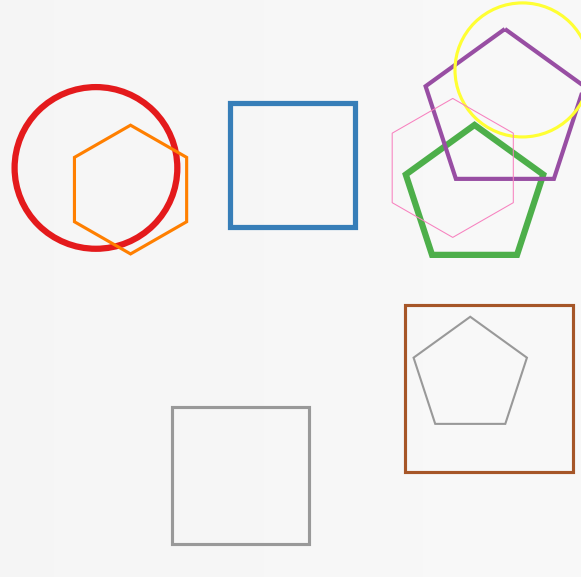[{"shape": "circle", "thickness": 3, "radius": 0.7, "center": [0.165, 0.708]}, {"shape": "square", "thickness": 2.5, "radius": 0.54, "center": [0.503, 0.714]}, {"shape": "pentagon", "thickness": 3, "radius": 0.62, "center": [0.816, 0.658]}, {"shape": "pentagon", "thickness": 2, "radius": 0.72, "center": [0.869, 0.805]}, {"shape": "hexagon", "thickness": 1.5, "radius": 0.56, "center": [0.225, 0.671]}, {"shape": "circle", "thickness": 1.5, "radius": 0.58, "center": [0.899, 0.878]}, {"shape": "square", "thickness": 1.5, "radius": 0.72, "center": [0.842, 0.326]}, {"shape": "hexagon", "thickness": 0.5, "radius": 0.6, "center": [0.779, 0.708]}, {"shape": "pentagon", "thickness": 1, "radius": 0.51, "center": [0.809, 0.348]}, {"shape": "square", "thickness": 1.5, "radius": 0.59, "center": [0.414, 0.175]}]